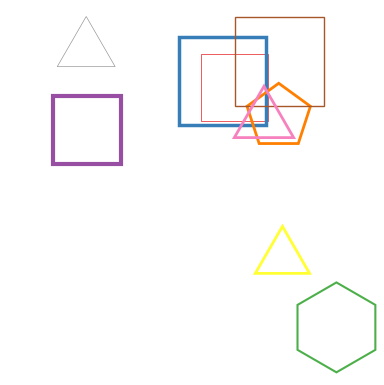[{"shape": "square", "thickness": 0.5, "radius": 0.44, "center": [0.609, 0.773]}, {"shape": "square", "thickness": 2.5, "radius": 0.57, "center": [0.578, 0.79]}, {"shape": "hexagon", "thickness": 1.5, "radius": 0.58, "center": [0.874, 0.15]}, {"shape": "square", "thickness": 3, "radius": 0.44, "center": [0.225, 0.662]}, {"shape": "pentagon", "thickness": 2, "radius": 0.43, "center": [0.724, 0.697]}, {"shape": "triangle", "thickness": 2, "radius": 0.41, "center": [0.734, 0.331]}, {"shape": "square", "thickness": 1, "radius": 0.58, "center": [0.726, 0.839]}, {"shape": "triangle", "thickness": 2, "radius": 0.44, "center": [0.686, 0.687]}, {"shape": "triangle", "thickness": 0.5, "radius": 0.43, "center": [0.224, 0.87]}]